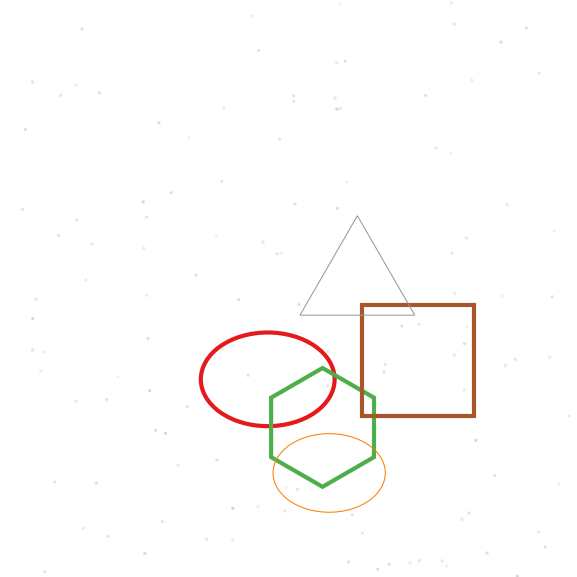[{"shape": "oval", "thickness": 2, "radius": 0.58, "center": [0.464, 0.342]}, {"shape": "hexagon", "thickness": 2, "radius": 0.51, "center": [0.559, 0.259]}, {"shape": "oval", "thickness": 0.5, "radius": 0.49, "center": [0.57, 0.18]}, {"shape": "square", "thickness": 2, "radius": 0.48, "center": [0.724, 0.375]}, {"shape": "triangle", "thickness": 0.5, "radius": 0.57, "center": [0.619, 0.511]}]